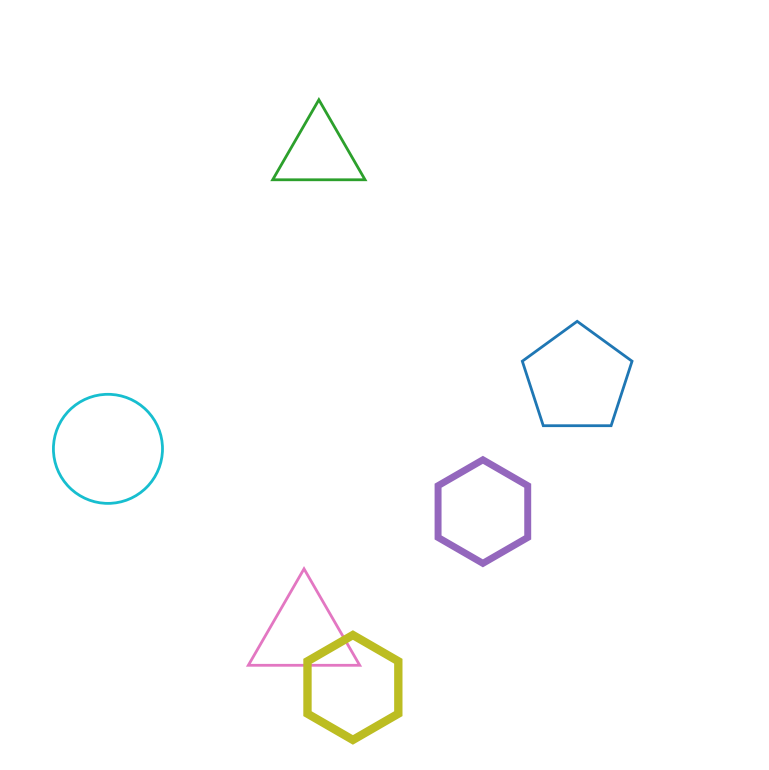[{"shape": "pentagon", "thickness": 1, "radius": 0.37, "center": [0.75, 0.508]}, {"shape": "triangle", "thickness": 1, "radius": 0.35, "center": [0.414, 0.801]}, {"shape": "hexagon", "thickness": 2.5, "radius": 0.34, "center": [0.627, 0.336]}, {"shape": "triangle", "thickness": 1, "radius": 0.42, "center": [0.395, 0.178]}, {"shape": "hexagon", "thickness": 3, "radius": 0.34, "center": [0.458, 0.107]}, {"shape": "circle", "thickness": 1, "radius": 0.35, "center": [0.14, 0.417]}]